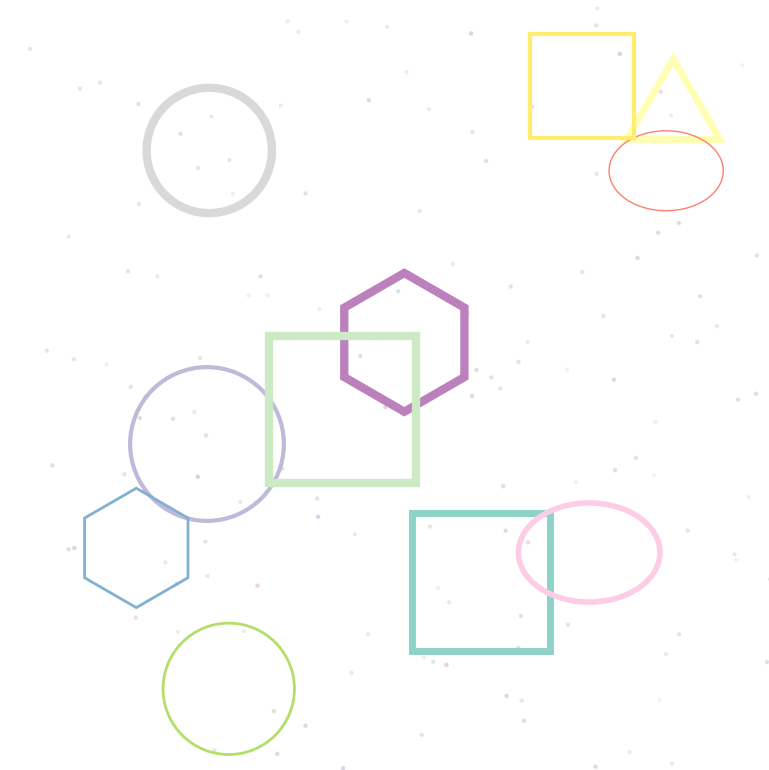[{"shape": "square", "thickness": 2.5, "radius": 0.45, "center": [0.624, 0.244]}, {"shape": "triangle", "thickness": 2.5, "radius": 0.35, "center": [0.874, 0.854]}, {"shape": "circle", "thickness": 1.5, "radius": 0.5, "center": [0.269, 0.423]}, {"shape": "oval", "thickness": 0.5, "radius": 0.37, "center": [0.865, 0.778]}, {"shape": "hexagon", "thickness": 1, "radius": 0.39, "center": [0.177, 0.288]}, {"shape": "circle", "thickness": 1, "radius": 0.43, "center": [0.297, 0.105]}, {"shape": "oval", "thickness": 2, "radius": 0.46, "center": [0.765, 0.282]}, {"shape": "circle", "thickness": 3, "radius": 0.41, "center": [0.272, 0.805]}, {"shape": "hexagon", "thickness": 3, "radius": 0.45, "center": [0.525, 0.555]}, {"shape": "square", "thickness": 3, "radius": 0.48, "center": [0.444, 0.468]}, {"shape": "square", "thickness": 1.5, "radius": 0.34, "center": [0.756, 0.889]}]